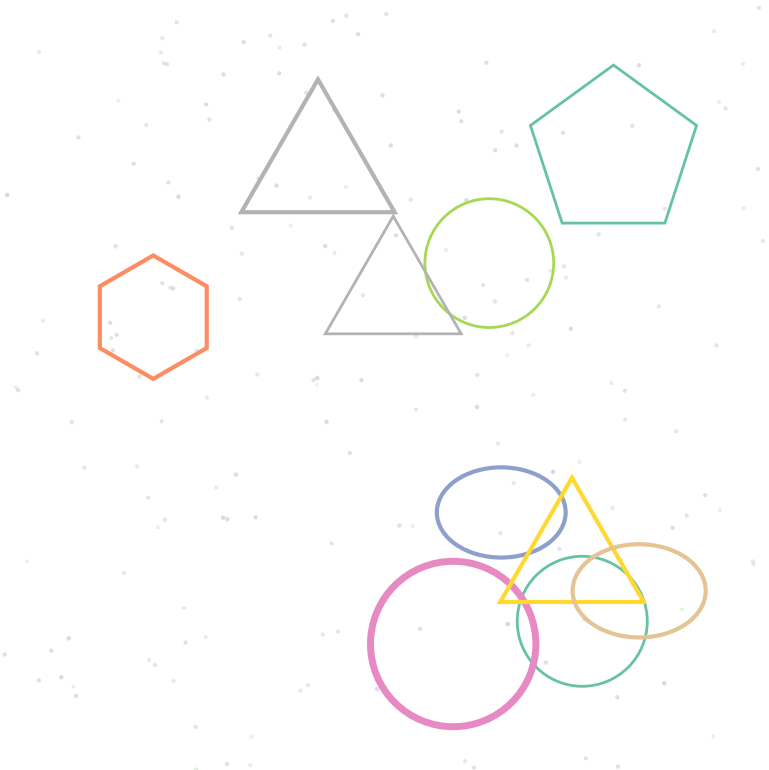[{"shape": "pentagon", "thickness": 1, "radius": 0.57, "center": [0.797, 0.802]}, {"shape": "circle", "thickness": 1, "radius": 0.42, "center": [0.756, 0.193]}, {"shape": "hexagon", "thickness": 1.5, "radius": 0.4, "center": [0.199, 0.588]}, {"shape": "oval", "thickness": 1.5, "radius": 0.42, "center": [0.651, 0.334]}, {"shape": "circle", "thickness": 2.5, "radius": 0.54, "center": [0.589, 0.164]}, {"shape": "circle", "thickness": 1, "radius": 0.42, "center": [0.635, 0.658]}, {"shape": "triangle", "thickness": 1.5, "radius": 0.54, "center": [0.743, 0.272]}, {"shape": "oval", "thickness": 1.5, "radius": 0.43, "center": [0.83, 0.233]}, {"shape": "triangle", "thickness": 1, "radius": 0.51, "center": [0.511, 0.617]}, {"shape": "triangle", "thickness": 1.5, "radius": 0.57, "center": [0.413, 0.782]}]